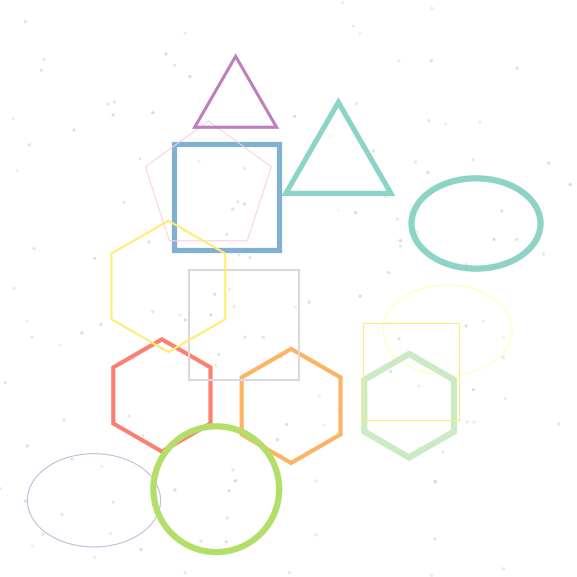[{"shape": "triangle", "thickness": 2.5, "radius": 0.53, "center": [0.586, 0.717]}, {"shape": "oval", "thickness": 3, "radius": 0.56, "center": [0.824, 0.612]}, {"shape": "oval", "thickness": 0.5, "radius": 0.56, "center": [0.775, 0.428]}, {"shape": "oval", "thickness": 0.5, "radius": 0.58, "center": [0.163, 0.133]}, {"shape": "hexagon", "thickness": 2, "radius": 0.49, "center": [0.28, 0.314]}, {"shape": "square", "thickness": 2.5, "radius": 0.46, "center": [0.392, 0.658]}, {"shape": "hexagon", "thickness": 2, "radius": 0.49, "center": [0.504, 0.296]}, {"shape": "circle", "thickness": 3, "radius": 0.54, "center": [0.375, 0.152]}, {"shape": "pentagon", "thickness": 0.5, "radius": 0.57, "center": [0.361, 0.675]}, {"shape": "square", "thickness": 1, "radius": 0.48, "center": [0.423, 0.436]}, {"shape": "triangle", "thickness": 1.5, "radius": 0.41, "center": [0.408, 0.82]}, {"shape": "hexagon", "thickness": 3, "radius": 0.45, "center": [0.708, 0.297]}, {"shape": "hexagon", "thickness": 1, "radius": 0.57, "center": [0.292, 0.503]}, {"shape": "square", "thickness": 0.5, "radius": 0.42, "center": [0.712, 0.356]}]